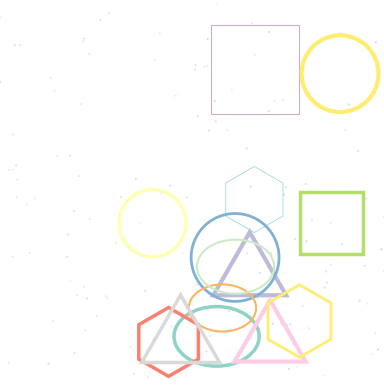[{"shape": "hexagon", "thickness": 0.5, "radius": 0.43, "center": [0.661, 0.482]}, {"shape": "oval", "thickness": 2.5, "radius": 0.55, "center": [0.563, 0.126]}, {"shape": "circle", "thickness": 2.5, "radius": 0.44, "center": [0.396, 0.42]}, {"shape": "triangle", "thickness": 3, "radius": 0.55, "center": [0.649, 0.288]}, {"shape": "hexagon", "thickness": 2.5, "radius": 0.45, "center": [0.438, 0.112]}, {"shape": "circle", "thickness": 2, "radius": 0.57, "center": [0.611, 0.331]}, {"shape": "oval", "thickness": 1.5, "radius": 0.44, "center": [0.578, 0.2]}, {"shape": "square", "thickness": 2.5, "radius": 0.4, "center": [0.861, 0.42]}, {"shape": "triangle", "thickness": 3, "radius": 0.53, "center": [0.702, 0.114]}, {"shape": "triangle", "thickness": 2.5, "radius": 0.58, "center": [0.469, 0.117]}, {"shape": "square", "thickness": 0.5, "radius": 0.58, "center": [0.662, 0.82]}, {"shape": "oval", "thickness": 1.5, "radius": 0.5, "center": [0.612, 0.307]}, {"shape": "circle", "thickness": 3, "radius": 0.5, "center": [0.883, 0.809]}, {"shape": "hexagon", "thickness": 2, "radius": 0.47, "center": [0.778, 0.166]}]